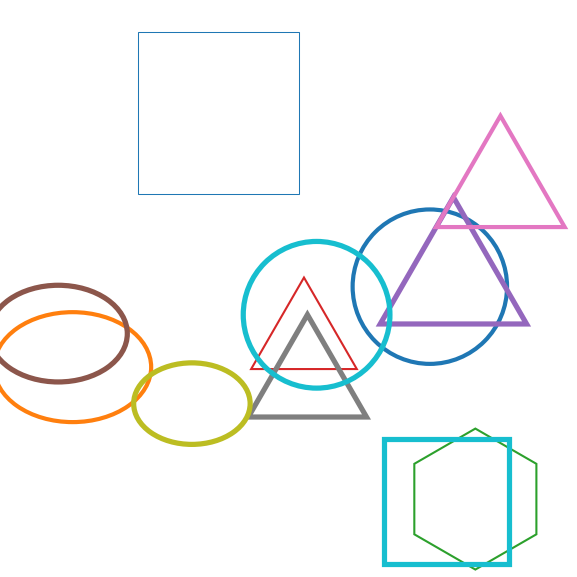[{"shape": "square", "thickness": 0.5, "radius": 0.7, "center": [0.378, 0.803]}, {"shape": "circle", "thickness": 2, "radius": 0.67, "center": [0.744, 0.503]}, {"shape": "oval", "thickness": 2, "radius": 0.68, "center": [0.126, 0.363]}, {"shape": "hexagon", "thickness": 1, "radius": 0.61, "center": [0.823, 0.135]}, {"shape": "triangle", "thickness": 1, "radius": 0.53, "center": [0.526, 0.413]}, {"shape": "triangle", "thickness": 2.5, "radius": 0.73, "center": [0.785, 0.511]}, {"shape": "oval", "thickness": 2.5, "radius": 0.6, "center": [0.101, 0.421]}, {"shape": "triangle", "thickness": 2, "radius": 0.64, "center": [0.867, 0.67]}, {"shape": "triangle", "thickness": 2.5, "radius": 0.59, "center": [0.532, 0.336]}, {"shape": "oval", "thickness": 2.5, "radius": 0.5, "center": [0.332, 0.3]}, {"shape": "circle", "thickness": 2.5, "radius": 0.63, "center": [0.548, 0.454]}, {"shape": "square", "thickness": 2.5, "radius": 0.54, "center": [0.773, 0.131]}]